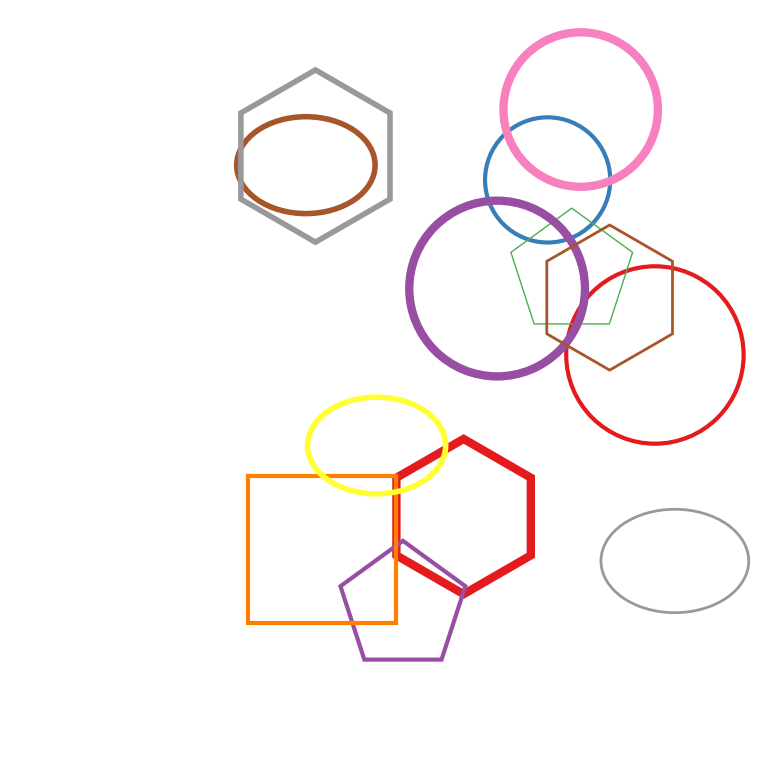[{"shape": "hexagon", "thickness": 3, "radius": 0.5, "center": [0.602, 0.329]}, {"shape": "circle", "thickness": 1.5, "radius": 0.58, "center": [0.851, 0.539]}, {"shape": "circle", "thickness": 1.5, "radius": 0.41, "center": [0.711, 0.766]}, {"shape": "pentagon", "thickness": 0.5, "radius": 0.42, "center": [0.743, 0.647]}, {"shape": "pentagon", "thickness": 1.5, "radius": 0.43, "center": [0.523, 0.212]}, {"shape": "circle", "thickness": 3, "radius": 0.57, "center": [0.646, 0.625]}, {"shape": "square", "thickness": 1.5, "radius": 0.48, "center": [0.418, 0.286]}, {"shape": "oval", "thickness": 2, "radius": 0.45, "center": [0.489, 0.421]}, {"shape": "oval", "thickness": 2, "radius": 0.45, "center": [0.397, 0.786]}, {"shape": "hexagon", "thickness": 1, "radius": 0.47, "center": [0.792, 0.614]}, {"shape": "circle", "thickness": 3, "radius": 0.5, "center": [0.754, 0.858]}, {"shape": "oval", "thickness": 1, "radius": 0.48, "center": [0.876, 0.271]}, {"shape": "hexagon", "thickness": 2, "radius": 0.56, "center": [0.41, 0.797]}]